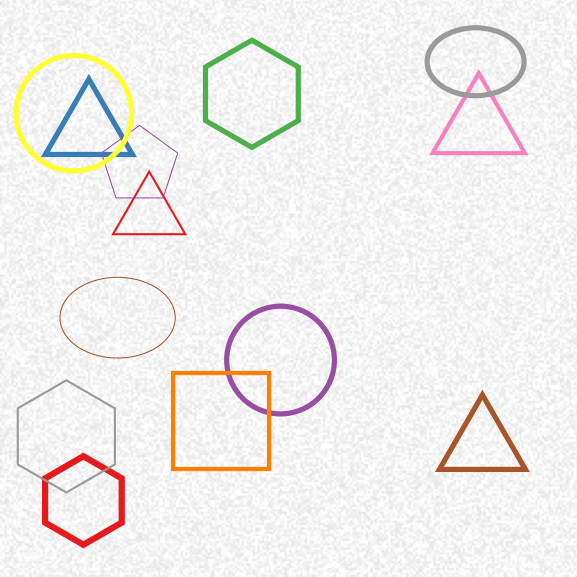[{"shape": "triangle", "thickness": 1, "radius": 0.36, "center": [0.258, 0.63]}, {"shape": "hexagon", "thickness": 3, "radius": 0.38, "center": [0.144, 0.132]}, {"shape": "triangle", "thickness": 2.5, "radius": 0.44, "center": [0.154, 0.775]}, {"shape": "hexagon", "thickness": 2.5, "radius": 0.46, "center": [0.436, 0.837]}, {"shape": "circle", "thickness": 2.5, "radius": 0.47, "center": [0.486, 0.376]}, {"shape": "pentagon", "thickness": 0.5, "radius": 0.35, "center": [0.242, 0.713]}, {"shape": "square", "thickness": 2, "radius": 0.42, "center": [0.383, 0.27]}, {"shape": "circle", "thickness": 2.5, "radius": 0.5, "center": [0.128, 0.803]}, {"shape": "triangle", "thickness": 2.5, "radius": 0.43, "center": [0.835, 0.229]}, {"shape": "oval", "thickness": 0.5, "radius": 0.5, "center": [0.204, 0.449]}, {"shape": "triangle", "thickness": 2, "radius": 0.46, "center": [0.829, 0.78]}, {"shape": "oval", "thickness": 2.5, "radius": 0.42, "center": [0.824, 0.892]}, {"shape": "hexagon", "thickness": 1, "radius": 0.49, "center": [0.115, 0.243]}]